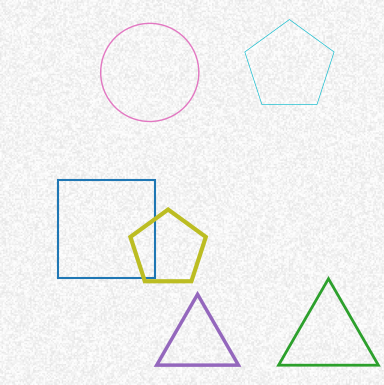[{"shape": "square", "thickness": 1.5, "radius": 0.64, "center": [0.277, 0.406]}, {"shape": "triangle", "thickness": 2, "radius": 0.75, "center": [0.853, 0.126]}, {"shape": "triangle", "thickness": 2.5, "radius": 0.61, "center": [0.513, 0.113]}, {"shape": "circle", "thickness": 1, "radius": 0.64, "center": [0.389, 0.812]}, {"shape": "pentagon", "thickness": 3, "radius": 0.52, "center": [0.437, 0.353]}, {"shape": "pentagon", "thickness": 0.5, "radius": 0.61, "center": [0.752, 0.827]}]